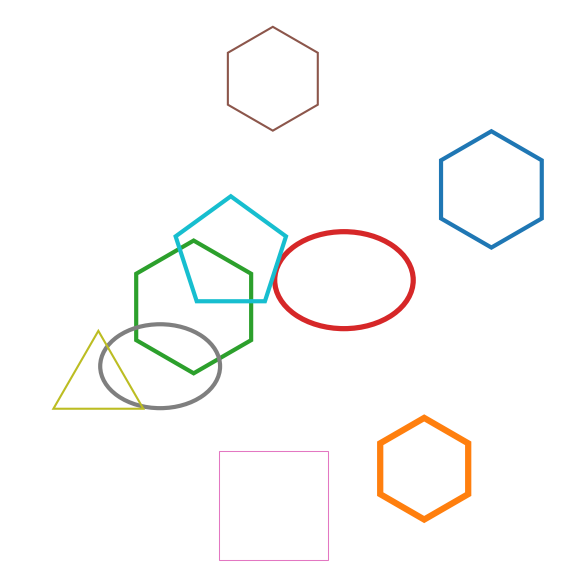[{"shape": "hexagon", "thickness": 2, "radius": 0.5, "center": [0.851, 0.671]}, {"shape": "hexagon", "thickness": 3, "radius": 0.44, "center": [0.735, 0.187]}, {"shape": "hexagon", "thickness": 2, "radius": 0.57, "center": [0.335, 0.468]}, {"shape": "oval", "thickness": 2.5, "radius": 0.6, "center": [0.596, 0.514]}, {"shape": "hexagon", "thickness": 1, "radius": 0.45, "center": [0.472, 0.863]}, {"shape": "square", "thickness": 0.5, "radius": 0.47, "center": [0.474, 0.124]}, {"shape": "oval", "thickness": 2, "radius": 0.52, "center": [0.277, 0.365]}, {"shape": "triangle", "thickness": 1, "radius": 0.45, "center": [0.17, 0.336]}, {"shape": "pentagon", "thickness": 2, "radius": 0.5, "center": [0.4, 0.559]}]